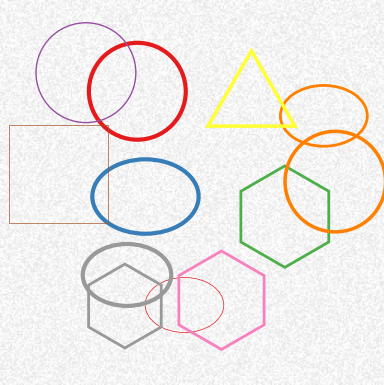[{"shape": "oval", "thickness": 0.5, "radius": 0.51, "center": [0.479, 0.208]}, {"shape": "circle", "thickness": 3, "radius": 0.63, "center": [0.357, 0.763]}, {"shape": "oval", "thickness": 3, "radius": 0.69, "center": [0.378, 0.49]}, {"shape": "hexagon", "thickness": 2, "radius": 0.66, "center": [0.74, 0.437]}, {"shape": "circle", "thickness": 1, "radius": 0.65, "center": [0.223, 0.811]}, {"shape": "oval", "thickness": 2, "radius": 0.56, "center": [0.841, 0.699]}, {"shape": "circle", "thickness": 2.5, "radius": 0.65, "center": [0.871, 0.528]}, {"shape": "triangle", "thickness": 2.5, "radius": 0.65, "center": [0.653, 0.738]}, {"shape": "square", "thickness": 0.5, "radius": 0.64, "center": [0.152, 0.548]}, {"shape": "hexagon", "thickness": 2, "radius": 0.64, "center": [0.575, 0.22]}, {"shape": "hexagon", "thickness": 2, "radius": 0.54, "center": [0.324, 0.205]}, {"shape": "oval", "thickness": 3, "radius": 0.57, "center": [0.33, 0.286]}]